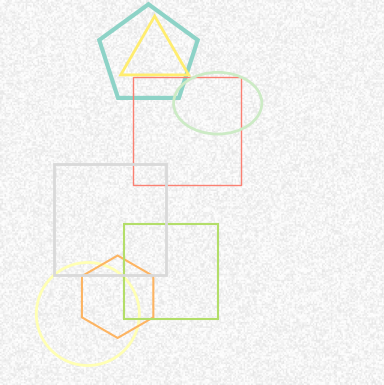[{"shape": "pentagon", "thickness": 3, "radius": 0.67, "center": [0.386, 0.854]}, {"shape": "circle", "thickness": 2, "radius": 0.67, "center": [0.228, 0.184]}, {"shape": "square", "thickness": 1, "radius": 0.7, "center": [0.486, 0.66]}, {"shape": "hexagon", "thickness": 1.5, "radius": 0.54, "center": [0.306, 0.229]}, {"shape": "square", "thickness": 1.5, "radius": 0.61, "center": [0.445, 0.295]}, {"shape": "square", "thickness": 2, "radius": 0.73, "center": [0.285, 0.43]}, {"shape": "oval", "thickness": 2, "radius": 0.57, "center": [0.565, 0.732]}, {"shape": "triangle", "thickness": 2, "radius": 0.51, "center": [0.402, 0.856]}]